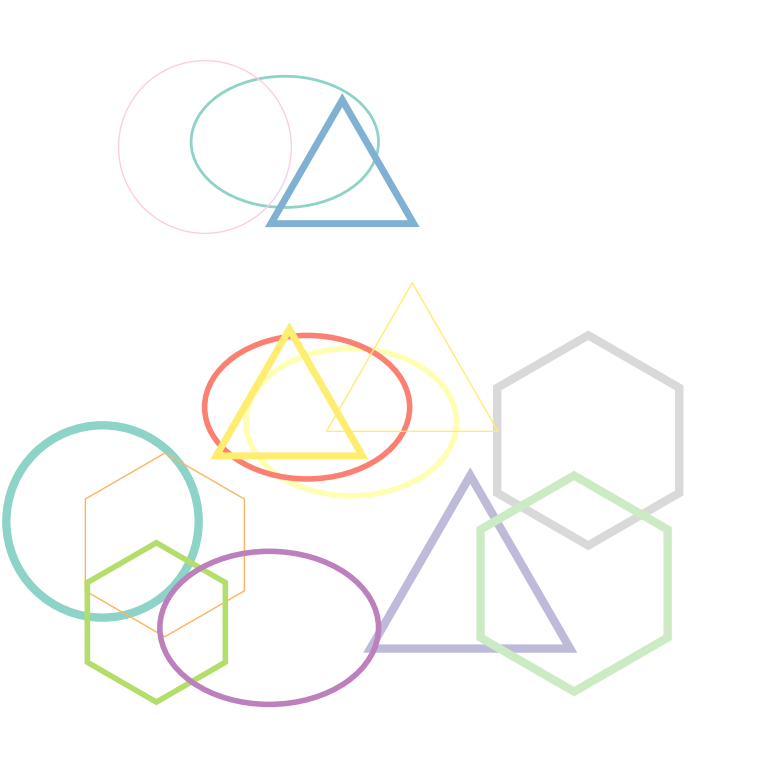[{"shape": "circle", "thickness": 3, "radius": 0.62, "center": [0.133, 0.323]}, {"shape": "oval", "thickness": 1, "radius": 0.61, "center": [0.37, 0.816]}, {"shape": "oval", "thickness": 2, "radius": 0.68, "center": [0.456, 0.452]}, {"shape": "triangle", "thickness": 3, "radius": 0.75, "center": [0.611, 0.233]}, {"shape": "oval", "thickness": 2, "radius": 0.67, "center": [0.399, 0.471]}, {"shape": "triangle", "thickness": 2.5, "radius": 0.53, "center": [0.445, 0.763]}, {"shape": "hexagon", "thickness": 0.5, "radius": 0.6, "center": [0.214, 0.292]}, {"shape": "hexagon", "thickness": 2, "radius": 0.52, "center": [0.203, 0.192]}, {"shape": "circle", "thickness": 0.5, "radius": 0.56, "center": [0.266, 0.809]}, {"shape": "hexagon", "thickness": 3, "radius": 0.68, "center": [0.764, 0.428]}, {"shape": "oval", "thickness": 2, "radius": 0.71, "center": [0.35, 0.185]}, {"shape": "hexagon", "thickness": 3, "radius": 0.7, "center": [0.746, 0.242]}, {"shape": "triangle", "thickness": 0.5, "radius": 0.64, "center": [0.535, 0.504]}, {"shape": "triangle", "thickness": 2.5, "radius": 0.55, "center": [0.376, 0.463]}]